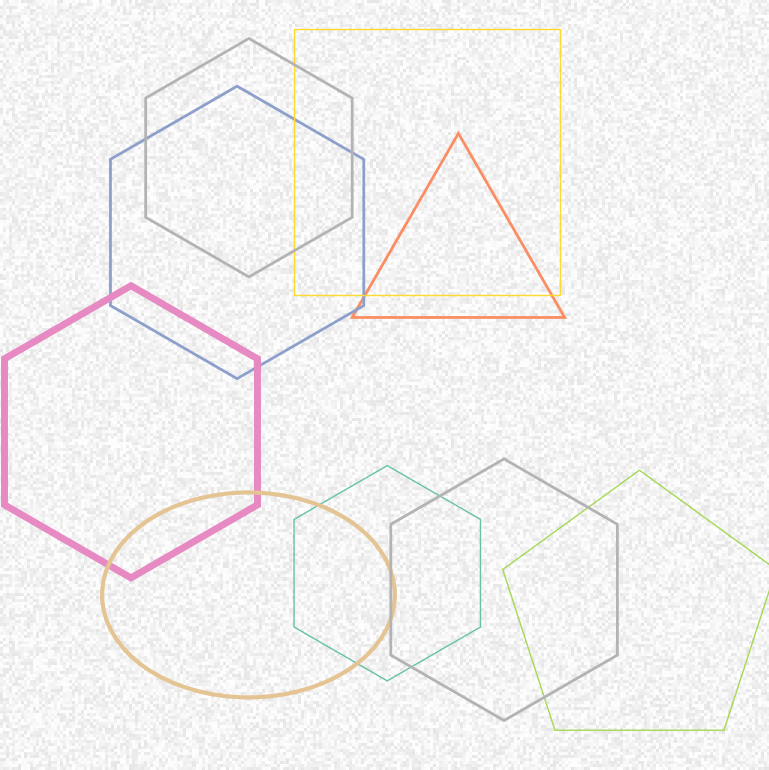[{"shape": "hexagon", "thickness": 0.5, "radius": 0.7, "center": [0.503, 0.256]}, {"shape": "triangle", "thickness": 1, "radius": 0.8, "center": [0.595, 0.667]}, {"shape": "hexagon", "thickness": 1, "radius": 0.95, "center": [0.308, 0.698]}, {"shape": "hexagon", "thickness": 2.5, "radius": 0.95, "center": [0.17, 0.439]}, {"shape": "pentagon", "thickness": 0.5, "radius": 0.93, "center": [0.83, 0.203]}, {"shape": "square", "thickness": 0.5, "radius": 0.86, "center": [0.555, 0.789]}, {"shape": "oval", "thickness": 1.5, "radius": 0.95, "center": [0.323, 0.227]}, {"shape": "hexagon", "thickness": 1, "radius": 0.77, "center": [0.323, 0.795]}, {"shape": "hexagon", "thickness": 1, "radius": 0.85, "center": [0.655, 0.234]}]